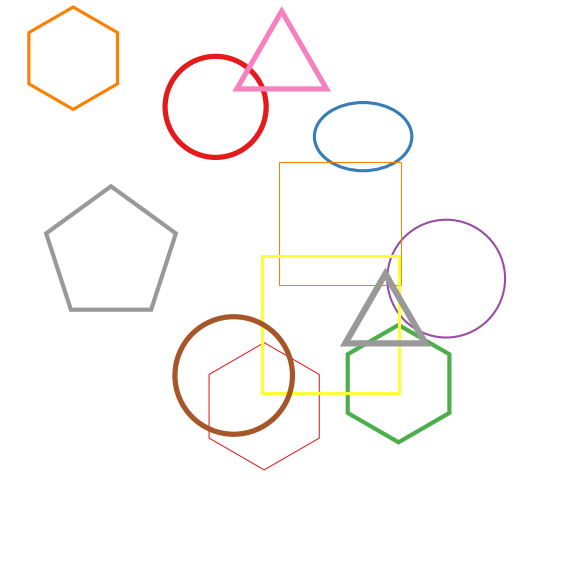[{"shape": "circle", "thickness": 2.5, "radius": 0.44, "center": [0.373, 0.814]}, {"shape": "hexagon", "thickness": 0.5, "radius": 0.55, "center": [0.457, 0.296]}, {"shape": "oval", "thickness": 1.5, "radius": 0.42, "center": [0.629, 0.763]}, {"shape": "hexagon", "thickness": 2, "radius": 0.51, "center": [0.69, 0.335]}, {"shape": "circle", "thickness": 1, "radius": 0.51, "center": [0.773, 0.517]}, {"shape": "square", "thickness": 0.5, "radius": 0.53, "center": [0.589, 0.613]}, {"shape": "hexagon", "thickness": 1.5, "radius": 0.44, "center": [0.127, 0.898]}, {"shape": "square", "thickness": 1.5, "radius": 0.59, "center": [0.571, 0.437]}, {"shape": "circle", "thickness": 2.5, "radius": 0.51, "center": [0.405, 0.349]}, {"shape": "triangle", "thickness": 2.5, "radius": 0.45, "center": [0.488, 0.89]}, {"shape": "triangle", "thickness": 3, "radius": 0.4, "center": [0.667, 0.445]}, {"shape": "pentagon", "thickness": 2, "radius": 0.59, "center": [0.192, 0.558]}]